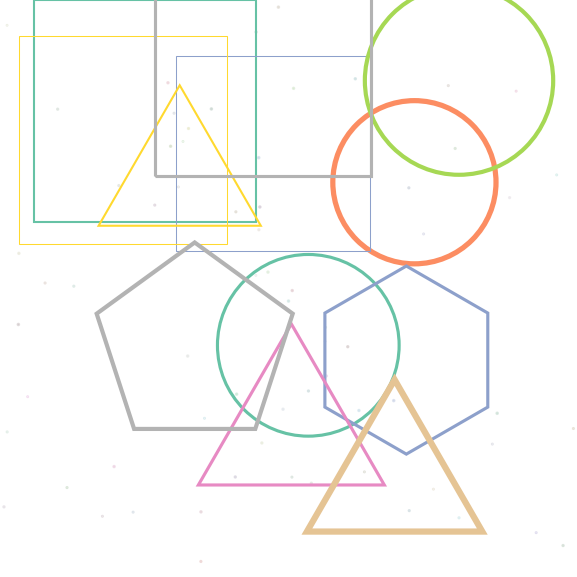[{"shape": "circle", "thickness": 1.5, "radius": 0.79, "center": [0.534, 0.401]}, {"shape": "square", "thickness": 1, "radius": 0.96, "center": [0.252, 0.807]}, {"shape": "circle", "thickness": 2.5, "radius": 0.71, "center": [0.718, 0.684]}, {"shape": "hexagon", "thickness": 1.5, "radius": 0.81, "center": [0.704, 0.376]}, {"shape": "square", "thickness": 0.5, "radius": 0.84, "center": [0.473, 0.733]}, {"shape": "triangle", "thickness": 1.5, "radius": 0.93, "center": [0.505, 0.252]}, {"shape": "circle", "thickness": 2, "radius": 0.82, "center": [0.795, 0.86]}, {"shape": "triangle", "thickness": 1, "radius": 0.81, "center": [0.311, 0.689]}, {"shape": "square", "thickness": 0.5, "radius": 0.9, "center": [0.213, 0.757]}, {"shape": "triangle", "thickness": 3, "radius": 0.88, "center": [0.683, 0.166]}, {"shape": "pentagon", "thickness": 2, "radius": 0.89, "center": [0.337, 0.401]}, {"shape": "square", "thickness": 1.5, "radius": 0.93, "center": [0.455, 0.882]}]